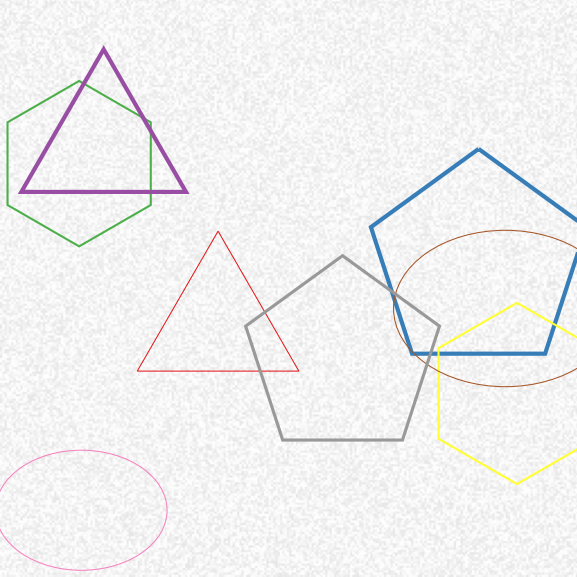[{"shape": "triangle", "thickness": 0.5, "radius": 0.81, "center": [0.378, 0.437]}, {"shape": "pentagon", "thickness": 2, "radius": 0.98, "center": [0.829, 0.545]}, {"shape": "hexagon", "thickness": 1, "radius": 0.72, "center": [0.137, 0.716]}, {"shape": "triangle", "thickness": 2, "radius": 0.82, "center": [0.18, 0.749]}, {"shape": "hexagon", "thickness": 1, "radius": 0.78, "center": [0.895, 0.318]}, {"shape": "oval", "thickness": 0.5, "radius": 0.97, "center": [0.875, 0.465]}, {"shape": "oval", "thickness": 0.5, "radius": 0.74, "center": [0.141, 0.116]}, {"shape": "pentagon", "thickness": 1.5, "radius": 0.88, "center": [0.593, 0.38]}]